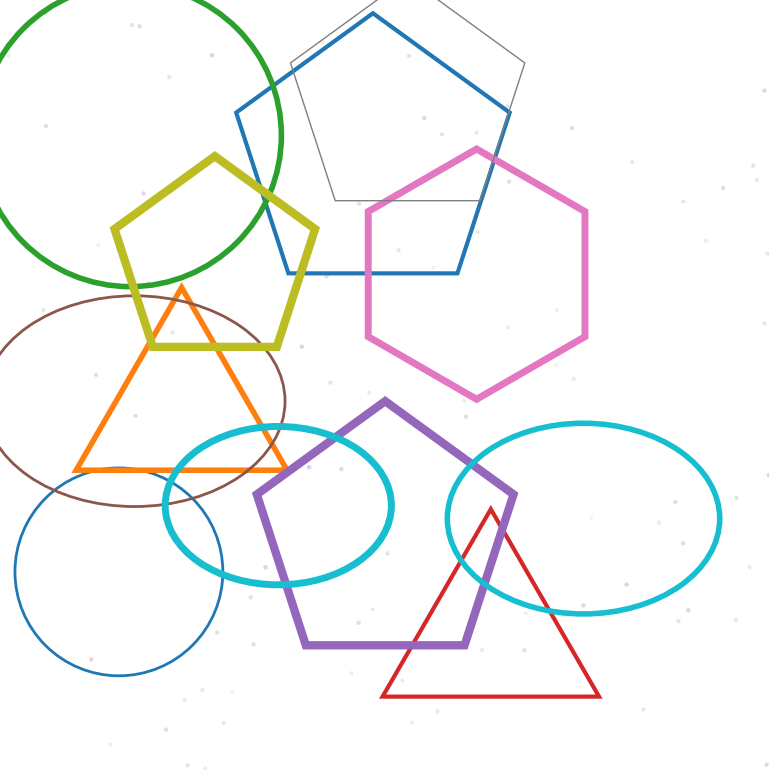[{"shape": "pentagon", "thickness": 1.5, "radius": 0.93, "center": [0.484, 0.796]}, {"shape": "circle", "thickness": 1, "radius": 0.67, "center": [0.154, 0.257]}, {"shape": "triangle", "thickness": 2, "radius": 0.79, "center": [0.236, 0.468]}, {"shape": "circle", "thickness": 2, "radius": 0.98, "center": [0.169, 0.824]}, {"shape": "triangle", "thickness": 1.5, "radius": 0.81, "center": [0.637, 0.176]}, {"shape": "pentagon", "thickness": 3, "radius": 0.88, "center": [0.5, 0.304]}, {"shape": "oval", "thickness": 1, "radius": 0.98, "center": [0.175, 0.479]}, {"shape": "hexagon", "thickness": 2.5, "radius": 0.81, "center": [0.619, 0.644]}, {"shape": "pentagon", "thickness": 0.5, "radius": 0.8, "center": [0.529, 0.869]}, {"shape": "pentagon", "thickness": 3, "radius": 0.68, "center": [0.279, 0.66]}, {"shape": "oval", "thickness": 2, "radius": 0.88, "center": [0.758, 0.327]}, {"shape": "oval", "thickness": 2.5, "radius": 0.73, "center": [0.361, 0.343]}]